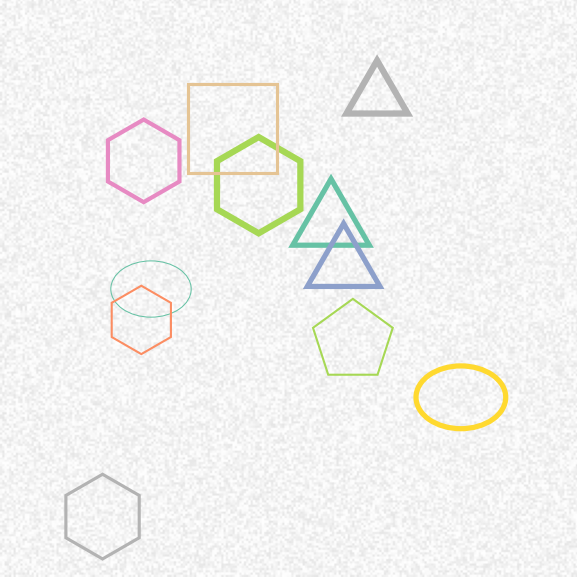[{"shape": "oval", "thickness": 0.5, "radius": 0.35, "center": [0.261, 0.499]}, {"shape": "triangle", "thickness": 2.5, "radius": 0.38, "center": [0.573, 0.613]}, {"shape": "hexagon", "thickness": 1, "radius": 0.3, "center": [0.245, 0.445]}, {"shape": "triangle", "thickness": 2.5, "radius": 0.36, "center": [0.595, 0.539]}, {"shape": "hexagon", "thickness": 2, "radius": 0.36, "center": [0.249, 0.721]}, {"shape": "hexagon", "thickness": 3, "radius": 0.42, "center": [0.448, 0.678]}, {"shape": "pentagon", "thickness": 1, "radius": 0.36, "center": [0.611, 0.409]}, {"shape": "oval", "thickness": 2.5, "radius": 0.39, "center": [0.798, 0.311]}, {"shape": "square", "thickness": 1.5, "radius": 0.39, "center": [0.402, 0.777]}, {"shape": "triangle", "thickness": 3, "radius": 0.31, "center": [0.653, 0.833]}, {"shape": "hexagon", "thickness": 1.5, "radius": 0.37, "center": [0.178, 0.105]}]